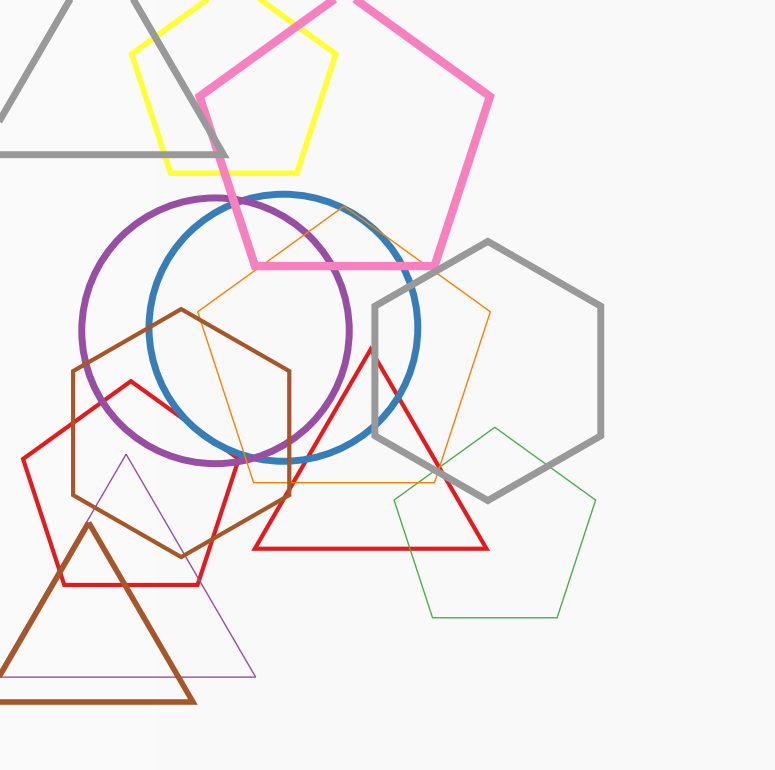[{"shape": "pentagon", "thickness": 1.5, "radius": 0.73, "center": [0.169, 0.359]}, {"shape": "triangle", "thickness": 1.5, "radius": 0.86, "center": [0.478, 0.374]}, {"shape": "circle", "thickness": 2.5, "radius": 0.87, "center": [0.366, 0.574]}, {"shape": "pentagon", "thickness": 0.5, "radius": 0.68, "center": [0.638, 0.308]}, {"shape": "triangle", "thickness": 0.5, "radius": 0.97, "center": [0.163, 0.217]}, {"shape": "circle", "thickness": 2.5, "radius": 0.86, "center": [0.278, 0.57]}, {"shape": "pentagon", "thickness": 0.5, "radius": 0.99, "center": [0.444, 0.534]}, {"shape": "pentagon", "thickness": 2, "radius": 0.69, "center": [0.302, 0.887]}, {"shape": "triangle", "thickness": 2, "radius": 0.78, "center": [0.114, 0.166]}, {"shape": "hexagon", "thickness": 1.5, "radius": 0.81, "center": [0.234, 0.438]}, {"shape": "pentagon", "thickness": 3, "radius": 0.98, "center": [0.445, 0.814]}, {"shape": "hexagon", "thickness": 2.5, "radius": 0.84, "center": [0.629, 0.518]}, {"shape": "triangle", "thickness": 2.5, "radius": 0.91, "center": [0.131, 0.89]}]